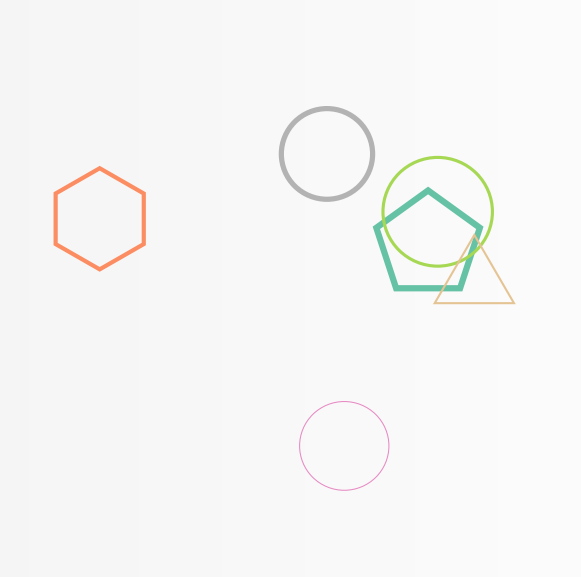[{"shape": "pentagon", "thickness": 3, "radius": 0.47, "center": [0.737, 0.576]}, {"shape": "hexagon", "thickness": 2, "radius": 0.44, "center": [0.172, 0.62]}, {"shape": "circle", "thickness": 0.5, "radius": 0.38, "center": [0.592, 0.227]}, {"shape": "circle", "thickness": 1.5, "radius": 0.47, "center": [0.753, 0.632]}, {"shape": "triangle", "thickness": 1, "radius": 0.39, "center": [0.816, 0.514]}, {"shape": "circle", "thickness": 2.5, "radius": 0.39, "center": [0.563, 0.733]}]